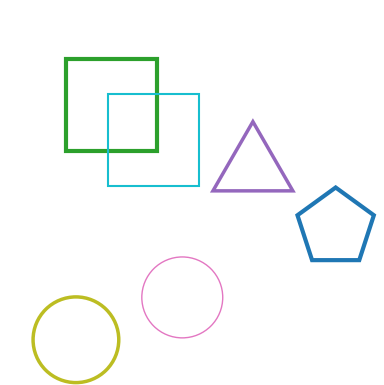[{"shape": "pentagon", "thickness": 3, "radius": 0.52, "center": [0.872, 0.409]}, {"shape": "square", "thickness": 3, "radius": 0.59, "center": [0.29, 0.727]}, {"shape": "triangle", "thickness": 2.5, "radius": 0.6, "center": [0.657, 0.564]}, {"shape": "circle", "thickness": 1, "radius": 0.53, "center": [0.473, 0.228]}, {"shape": "circle", "thickness": 2.5, "radius": 0.56, "center": [0.197, 0.118]}, {"shape": "square", "thickness": 1.5, "radius": 0.59, "center": [0.399, 0.637]}]